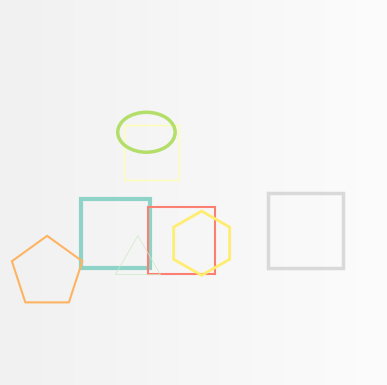[{"shape": "square", "thickness": 3, "radius": 0.45, "center": [0.298, 0.394]}, {"shape": "square", "thickness": 1, "radius": 0.36, "center": [0.391, 0.605]}, {"shape": "square", "thickness": 1.5, "radius": 0.44, "center": [0.468, 0.374]}, {"shape": "pentagon", "thickness": 1.5, "radius": 0.48, "center": [0.122, 0.292]}, {"shape": "oval", "thickness": 2.5, "radius": 0.37, "center": [0.378, 0.656]}, {"shape": "square", "thickness": 2.5, "radius": 0.48, "center": [0.787, 0.402]}, {"shape": "triangle", "thickness": 0.5, "radius": 0.34, "center": [0.356, 0.32]}, {"shape": "hexagon", "thickness": 2, "radius": 0.42, "center": [0.52, 0.368]}]